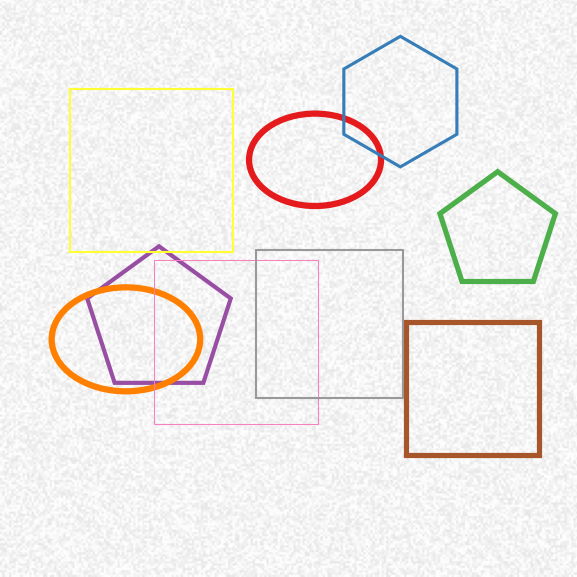[{"shape": "oval", "thickness": 3, "radius": 0.57, "center": [0.546, 0.722]}, {"shape": "hexagon", "thickness": 1.5, "radius": 0.57, "center": [0.693, 0.823]}, {"shape": "pentagon", "thickness": 2.5, "radius": 0.53, "center": [0.862, 0.597]}, {"shape": "pentagon", "thickness": 2, "radius": 0.65, "center": [0.275, 0.442]}, {"shape": "oval", "thickness": 3, "radius": 0.64, "center": [0.218, 0.412]}, {"shape": "square", "thickness": 1, "radius": 0.7, "center": [0.262, 0.704]}, {"shape": "square", "thickness": 2.5, "radius": 0.58, "center": [0.818, 0.327]}, {"shape": "square", "thickness": 0.5, "radius": 0.71, "center": [0.409, 0.406]}, {"shape": "square", "thickness": 1, "radius": 0.64, "center": [0.571, 0.438]}]